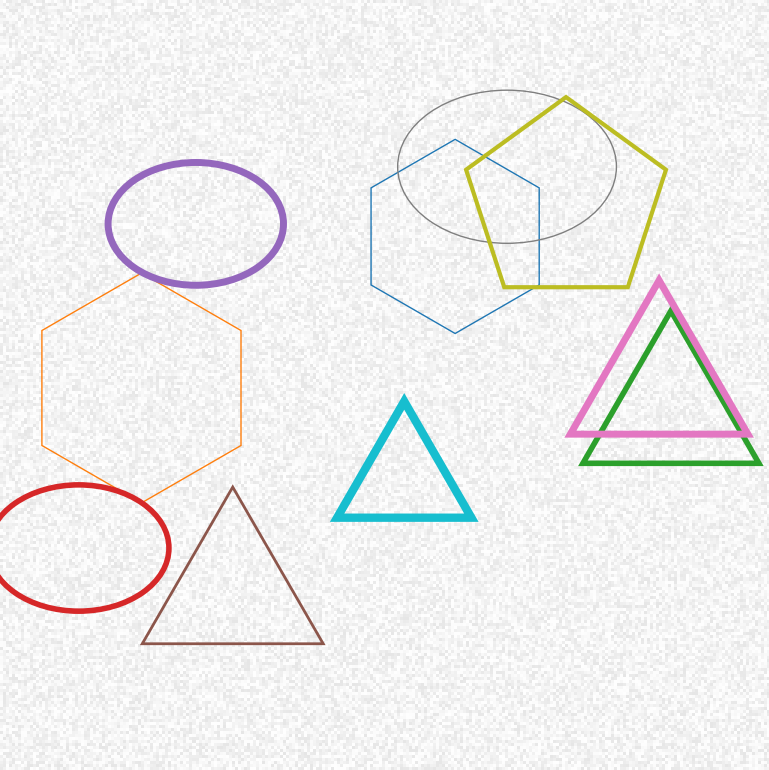[{"shape": "hexagon", "thickness": 0.5, "radius": 0.63, "center": [0.591, 0.693]}, {"shape": "hexagon", "thickness": 0.5, "radius": 0.75, "center": [0.184, 0.496]}, {"shape": "triangle", "thickness": 2, "radius": 0.66, "center": [0.871, 0.464]}, {"shape": "oval", "thickness": 2, "radius": 0.59, "center": [0.102, 0.288]}, {"shape": "oval", "thickness": 2.5, "radius": 0.57, "center": [0.254, 0.709]}, {"shape": "triangle", "thickness": 1, "radius": 0.68, "center": [0.302, 0.232]}, {"shape": "triangle", "thickness": 2.5, "radius": 0.67, "center": [0.856, 0.503]}, {"shape": "oval", "thickness": 0.5, "radius": 0.71, "center": [0.659, 0.783]}, {"shape": "pentagon", "thickness": 1.5, "radius": 0.68, "center": [0.735, 0.737]}, {"shape": "triangle", "thickness": 3, "radius": 0.5, "center": [0.525, 0.378]}]